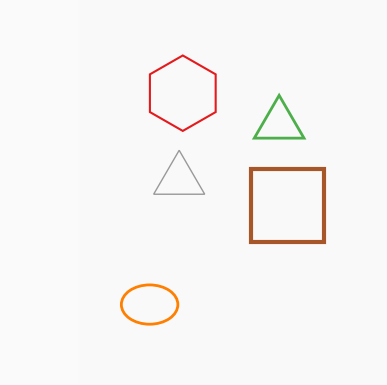[{"shape": "hexagon", "thickness": 1.5, "radius": 0.49, "center": [0.472, 0.758]}, {"shape": "triangle", "thickness": 2, "radius": 0.37, "center": [0.72, 0.678]}, {"shape": "oval", "thickness": 2, "radius": 0.36, "center": [0.386, 0.209]}, {"shape": "square", "thickness": 3, "radius": 0.47, "center": [0.742, 0.466]}, {"shape": "triangle", "thickness": 1, "radius": 0.38, "center": [0.462, 0.534]}]